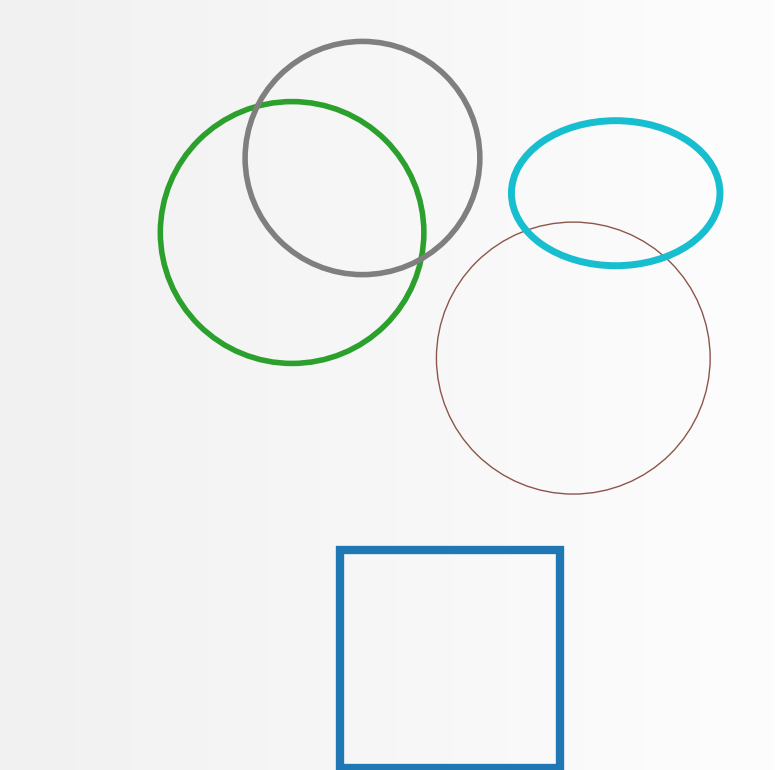[{"shape": "square", "thickness": 3, "radius": 0.71, "center": [0.581, 0.144]}, {"shape": "circle", "thickness": 2, "radius": 0.85, "center": [0.377, 0.698]}, {"shape": "circle", "thickness": 0.5, "radius": 0.88, "center": [0.74, 0.535]}, {"shape": "circle", "thickness": 2, "radius": 0.76, "center": [0.468, 0.795]}, {"shape": "oval", "thickness": 2.5, "radius": 0.67, "center": [0.794, 0.749]}]